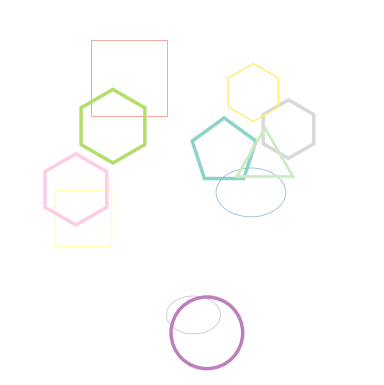[{"shape": "pentagon", "thickness": 2.5, "radius": 0.44, "center": [0.582, 0.607]}, {"shape": "square", "thickness": 1, "radius": 0.37, "center": [0.216, 0.434]}, {"shape": "oval", "thickness": 0.5, "radius": 0.35, "center": [0.502, 0.182]}, {"shape": "square", "thickness": 0.5, "radius": 0.49, "center": [0.334, 0.796]}, {"shape": "oval", "thickness": 0.5, "radius": 0.45, "center": [0.652, 0.5]}, {"shape": "hexagon", "thickness": 2.5, "radius": 0.48, "center": [0.293, 0.672]}, {"shape": "hexagon", "thickness": 2.5, "radius": 0.46, "center": [0.197, 0.508]}, {"shape": "hexagon", "thickness": 2.5, "radius": 0.38, "center": [0.749, 0.665]}, {"shape": "circle", "thickness": 2.5, "radius": 0.47, "center": [0.537, 0.136]}, {"shape": "triangle", "thickness": 2, "radius": 0.42, "center": [0.688, 0.584]}, {"shape": "hexagon", "thickness": 1, "radius": 0.38, "center": [0.658, 0.76]}]